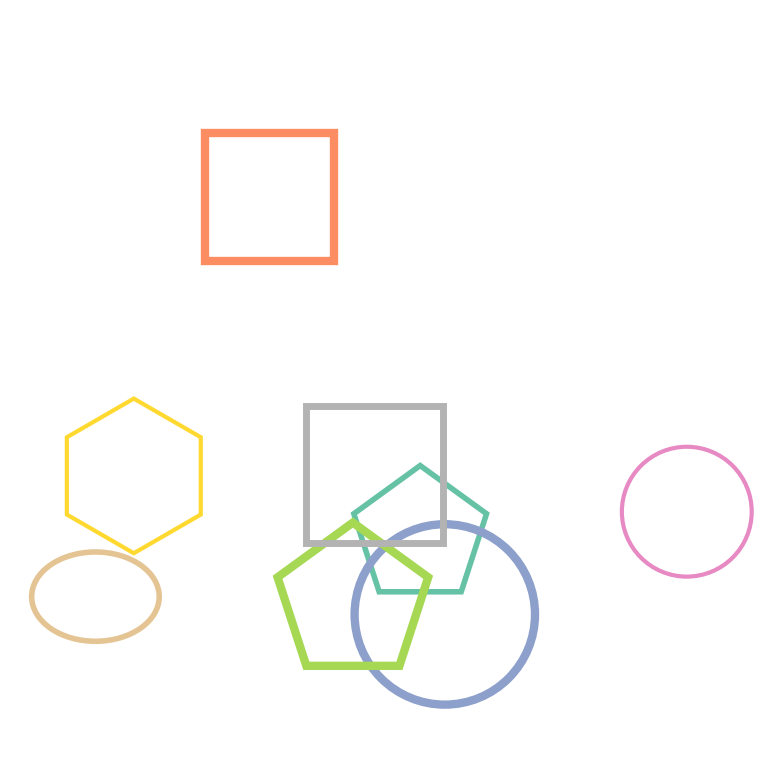[{"shape": "pentagon", "thickness": 2, "radius": 0.45, "center": [0.546, 0.305]}, {"shape": "square", "thickness": 3, "radius": 0.42, "center": [0.35, 0.744]}, {"shape": "circle", "thickness": 3, "radius": 0.59, "center": [0.578, 0.202]}, {"shape": "circle", "thickness": 1.5, "radius": 0.42, "center": [0.892, 0.335]}, {"shape": "pentagon", "thickness": 3, "radius": 0.51, "center": [0.458, 0.218]}, {"shape": "hexagon", "thickness": 1.5, "radius": 0.5, "center": [0.174, 0.382]}, {"shape": "oval", "thickness": 2, "radius": 0.41, "center": [0.124, 0.225]}, {"shape": "square", "thickness": 2.5, "radius": 0.44, "center": [0.487, 0.384]}]